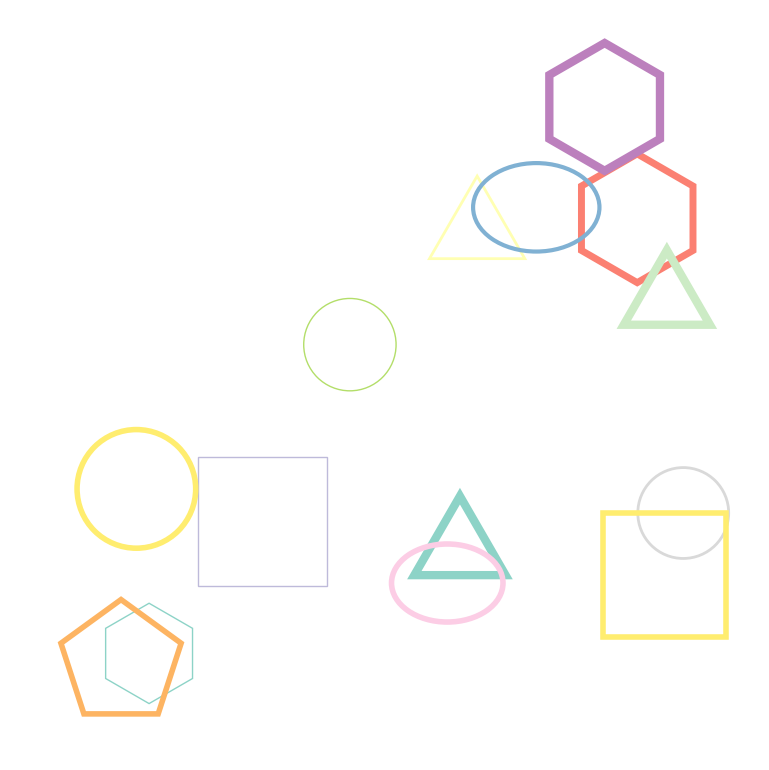[{"shape": "triangle", "thickness": 3, "radius": 0.34, "center": [0.597, 0.287]}, {"shape": "hexagon", "thickness": 0.5, "radius": 0.33, "center": [0.194, 0.151]}, {"shape": "triangle", "thickness": 1, "radius": 0.36, "center": [0.62, 0.7]}, {"shape": "square", "thickness": 0.5, "radius": 0.42, "center": [0.34, 0.322]}, {"shape": "hexagon", "thickness": 2.5, "radius": 0.42, "center": [0.828, 0.717]}, {"shape": "oval", "thickness": 1.5, "radius": 0.41, "center": [0.696, 0.731]}, {"shape": "pentagon", "thickness": 2, "radius": 0.41, "center": [0.157, 0.139]}, {"shape": "circle", "thickness": 0.5, "radius": 0.3, "center": [0.454, 0.552]}, {"shape": "oval", "thickness": 2, "radius": 0.36, "center": [0.581, 0.243]}, {"shape": "circle", "thickness": 1, "radius": 0.3, "center": [0.887, 0.334]}, {"shape": "hexagon", "thickness": 3, "radius": 0.41, "center": [0.785, 0.861]}, {"shape": "triangle", "thickness": 3, "radius": 0.32, "center": [0.866, 0.611]}, {"shape": "circle", "thickness": 2, "radius": 0.39, "center": [0.177, 0.365]}, {"shape": "square", "thickness": 2, "radius": 0.4, "center": [0.863, 0.253]}]